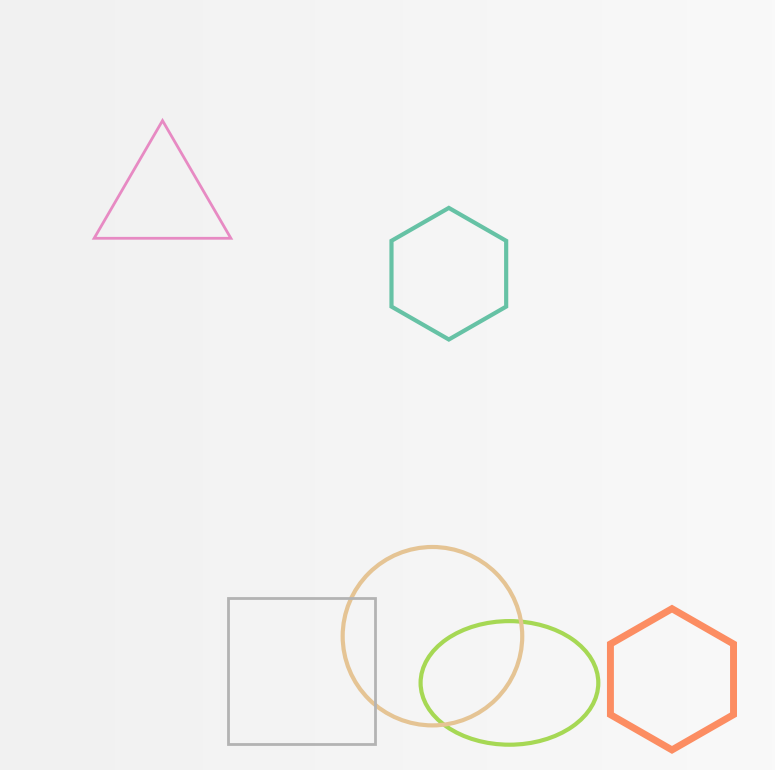[{"shape": "hexagon", "thickness": 1.5, "radius": 0.43, "center": [0.579, 0.645]}, {"shape": "hexagon", "thickness": 2.5, "radius": 0.46, "center": [0.867, 0.118]}, {"shape": "triangle", "thickness": 1, "radius": 0.51, "center": [0.21, 0.741]}, {"shape": "oval", "thickness": 1.5, "radius": 0.57, "center": [0.657, 0.113]}, {"shape": "circle", "thickness": 1.5, "radius": 0.58, "center": [0.558, 0.174]}, {"shape": "square", "thickness": 1, "radius": 0.47, "center": [0.389, 0.129]}]